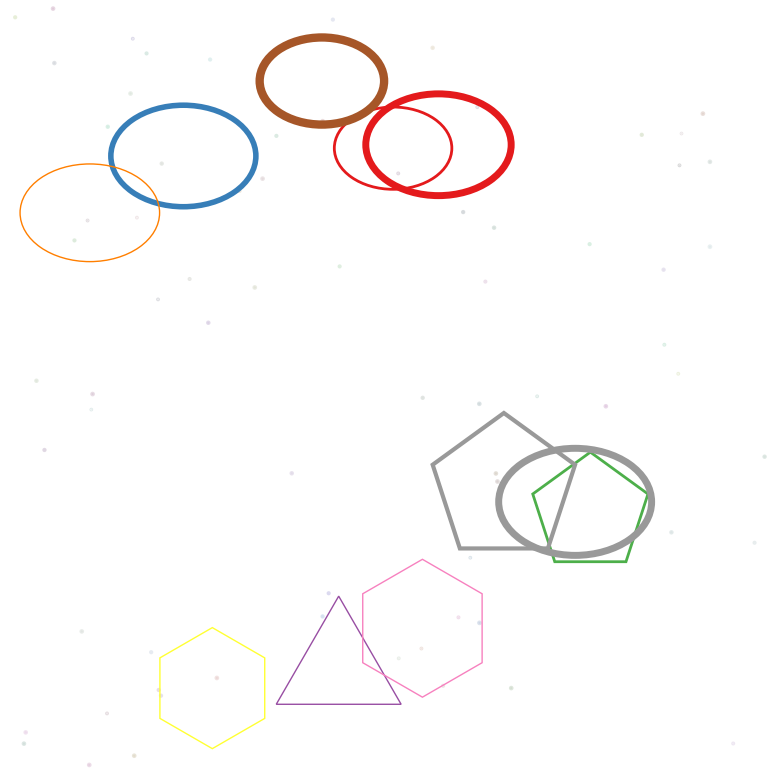[{"shape": "oval", "thickness": 2.5, "radius": 0.47, "center": [0.569, 0.812]}, {"shape": "oval", "thickness": 1, "radius": 0.38, "center": [0.51, 0.808]}, {"shape": "oval", "thickness": 2, "radius": 0.47, "center": [0.238, 0.797]}, {"shape": "pentagon", "thickness": 1, "radius": 0.39, "center": [0.767, 0.334]}, {"shape": "triangle", "thickness": 0.5, "radius": 0.47, "center": [0.44, 0.132]}, {"shape": "oval", "thickness": 0.5, "radius": 0.45, "center": [0.117, 0.724]}, {"shape": "hexagon", "thickness": 0.5, "radius": 0.39, "center": [0.276, 0.106]}, {"shape": "oval", "thickness": 3, "radius": 0.4, "center": [0.418, 0.895]}, {"shape": "hexagon", "thickness": 0.5, "radius": 0.45, "center": [0.549, 0.184]}, {"shape": "oval", "thickness": 2.5, "radius": 0.5, "center": [0.747, 0.348]}, {"shape": "pentagon", "thickness": 1.5, "radius": 0.49, "center": [0.654, 0.366]}]